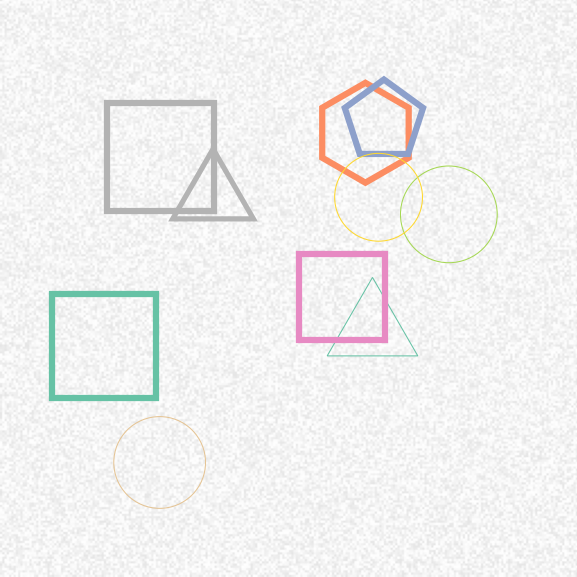[{"shape": "triangle", "thickness": 0.5, "radius": 0.45, "center": [0.645, 0.428]}, {"shape": "square", "thickness": 3, "radius": 0.45, "center": [0.18, 0.4]}, {"shape": "hexagon", "thickness": 3, "radius": 0.43, "center": [0.633, 0.769]}, {"shape": "pentagon", "thickness": 3, "radius": 0.36, "center": [0.665, 0.79]}, {"shape": "square", "thickness": 3, "radius": 0.37, "center": [0.592, 0.485]}, {"shape": "circle", "thickness": 0.5, "radius": 0.42, "center": [0.777, 0.628]}, {"shape": "circle", "thickness": 0.5, "radius": 0.38, "center": [0.656, 0.658]}, {"shape": "circle", "thickness": 0.5, "radius": 0.4, "center": [0.276, 0.198]}, {"shape": "triangle", "thickness": 2.5, "radius": 0.4, "center": [0.369, 0.66]}, {"shape": "square", "thickness": 3, "radius": 0.47, "center": [0.278, 0.727]}]